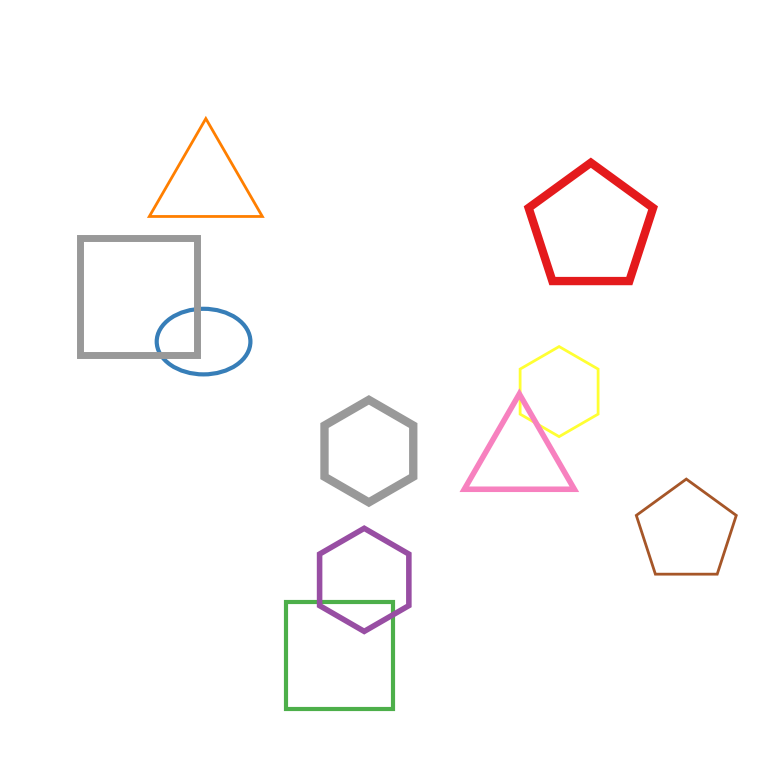[{"shape": "pentagon", "thickness": 3, "radius": 0.42, "center": [0.767, 0.704]}, {"shape": "oval", "thickness": 1.5, "radius": 0.3, "center": [0.264, 0.556]}, {"shape": "square", "thickness": 1.5, "radius": 0.35, "center": [0.441, 0.149]}, {"shape": "hexagon", "thickness": 2, "radius": 0.33, "center": [0.473, 0.247]}, {"shape": "triangle", "thickness": 1, "radius": 0.42, "center": [0.267, 0.761]}, {"shape": "hexagon", "thickness": 1, "radius": 0.29, "center": [0.726, 0.491]}, {"shape": "pentagon", "thickness": 1, "radius": 0.34, "center": [0.891, 0.31]}, {"shape": "triangle", "thickness": 2, "radius": 0.41, "center": [0.674, 0.406]}, {"shape": "square", "thickness": 2.5, "radius": 0.38, "center": [0.18, 0.615]}, {"shape": "hexagon", "thickness": 3, "radius": 0.33, "center": [0.479, 0.414]}]